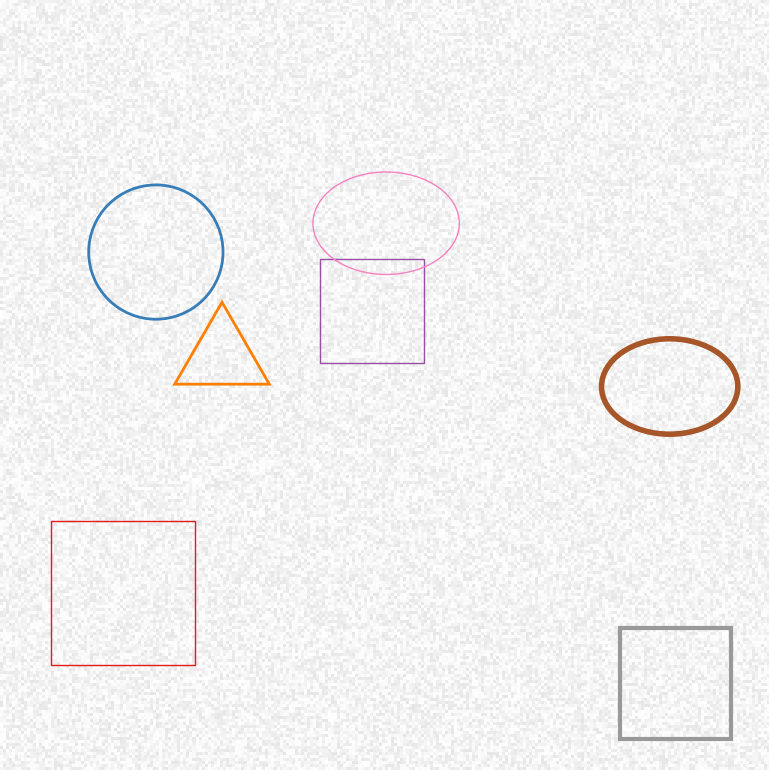[{"shape": "square", "thickness": 0.5, "radius": 0.47, "center": [0.16, 0.23]}, {"shape": "circle", "thickness": 1, "radius": 0.44, "center": [0.202, 0.673]}, {"shape": "square", "thickness": 0.5, "radius": 0.34, "center": [0.483, 0.596]}, {"shape": "triangle", "thickness": 1, "radius": 0.35, "center": [0.288, 0.537]}, {"shape": "oval", "thickness": 2, "radius": 0.44, "center": [0.87, 0.498]}, {"shape": "oval", "thickness": 0.5, "radius": 0.48, "center": [0.501, 0.71]}, {"shape": "square", "thickness": 1.5, "radius": 0.36, "center": [0.877, 0.113]}]